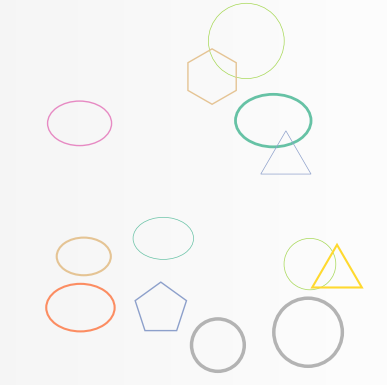[{"shape": "oval", "thickness": 2, "radius": 0.49, "center": [0.705, 0.687]}, {"shape": "oval", "thickness": 0.5, "radius": 0.39, "center": [0.421, 0.381]}, {"shape": "oval", "thickness": 1.5, "radius": 0.44, "center": [0.208, 0.201]}, {"shape": "triangle", "thickness": 0.5, "radius": 0.37, "center": [0.738, 0.585]}, {"shape": "pentagon", "thickness": 1, "radius": 0.35, "center": [0.415, 0.198]}, {"shape": "oval", "thickness": 1, "radius": 0.41, "center": [0.205, 0.68]}, {"shape": "circle", "thickness": 0.5, "radius": 0.49, "center": [0.636, 0.894]}, {"shape": "circle", "thickness": 0.5, "radius": 0.33, "center": [0.8, 0.314]}, {"shape": "triangle", "thickness": 1.5, "radius": 0.37, "center": [0.87, 0.29]}, {"shape": "hexagon", "thickness": 1, "radius": 0.36, "center": [0.547, 0.801]}, {"shape": "oval", "thickness": 1.5, "radius": 0.35, "center": [0.216, 0.334]}, {"shape": "circle", "thickness": 2.5, "radius": 0.44, "center": [0.795, 0.137]}, {"shape": "circle", "thickness": 2.5, "radius": 0.34, "center": [0.562, 0.104]}]